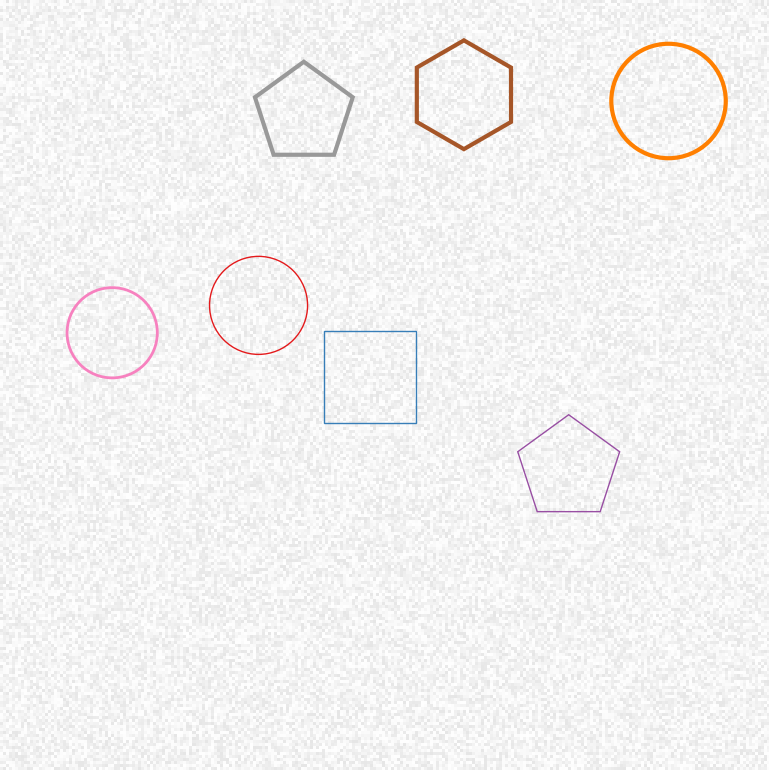[{"shape": "circle", "thickness": 0.5, "radius": 0.32, "center": [0.336, 0.603]}, {"shape": "square", "thickness": 0.5, "radius": 0.3, "center": [0.481, 0.51]}, {"shape": "pentagon", "thickness": 0.5, "radius": 0.35, "center": [0.739, 0.392]}, {"shape": "circle", "thickness": 1.5, "radius": 0.37, "center": [0.868, 0.869]}, {"shape": "hexagon", "thickness": 1.5, "radius": 0.35, "center": [0.602, 0.877]}, {"shape": "circle", "thickness": 1, "radius": 0.29, "center": [0.146, 0.568]}, {"shape": "pentagon", "thickness": 1.5, "radius": 0.33, "center": [0.395, 0.853]}]